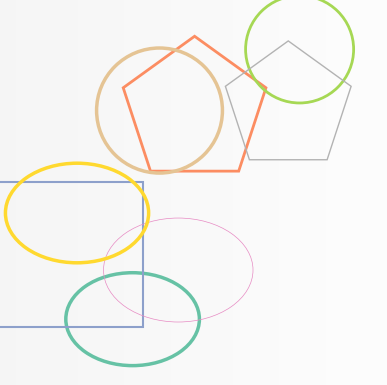[{"shape": "oval", "thickness": 2.5, "radius": 0.86, "center": [0.342, 0.171]}, {"shape": "pentagon", "thickness": 2, "radius": 0.97, "center": [0.502, 0.712]}, {"shape": "square", "thickness": 1.5, "radius": 0.94, "center": [0.181, 0.338]}, {"shape": "oval", "thickness": 0.5, "radius": 0.96, "center": [0.46, 0.299]}, {"shape": "circle", "thickness": 2, "radius": 0.7, "center": [0.773, 0.872]}, {"shape": "oval", "thickness": 2.5, "radius": 0.92, "center": [0.199, 0.447]}, {"shape": "circle", "thickness": 2.5, "radius": 0.81, "center": [0.412, 0.713]}, {"shape": "pentagon", "thickness": 1, "radius": 0.85, "center": [0.744, 0.723]}]